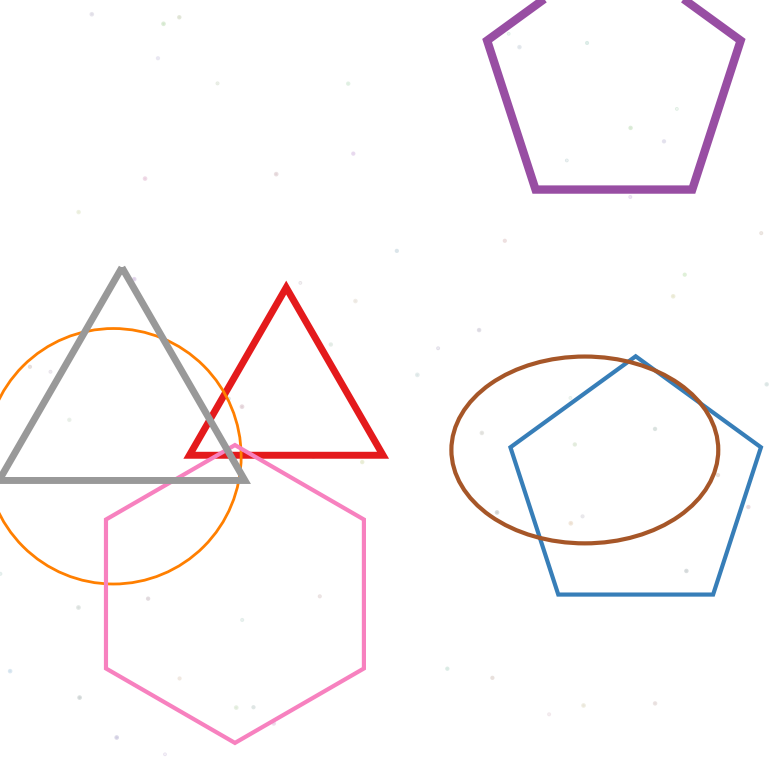[{"shape": "triangle", "thickness": 2.5, "radius": 0.73, "center": [0.372, 0.481]}, {"shape": "pentagon", "thickness": 1.5, "radius": 0.86, "center": [0.826, 0.366]}, {"shape": "pentagon", "thickness": 3, "radius": 0.87, "center": [0.797, 0.894]}, {"shape": "circle", "thickness": 1, "radius": 0.83, "center": [0.147, 0.407]}, {"shape": "oval", "thickness": 1.5, "radius": 0.87, "center": [0.76, 0.416]}, {"shape": "hexagon", "thickness": 1.5, "radius": 0.97, "center": [0.305, 0.229]}, {"shape": "triangle", "thickness": 2.5, "radius": 0.92, "center": [0.158, 0.468]}]